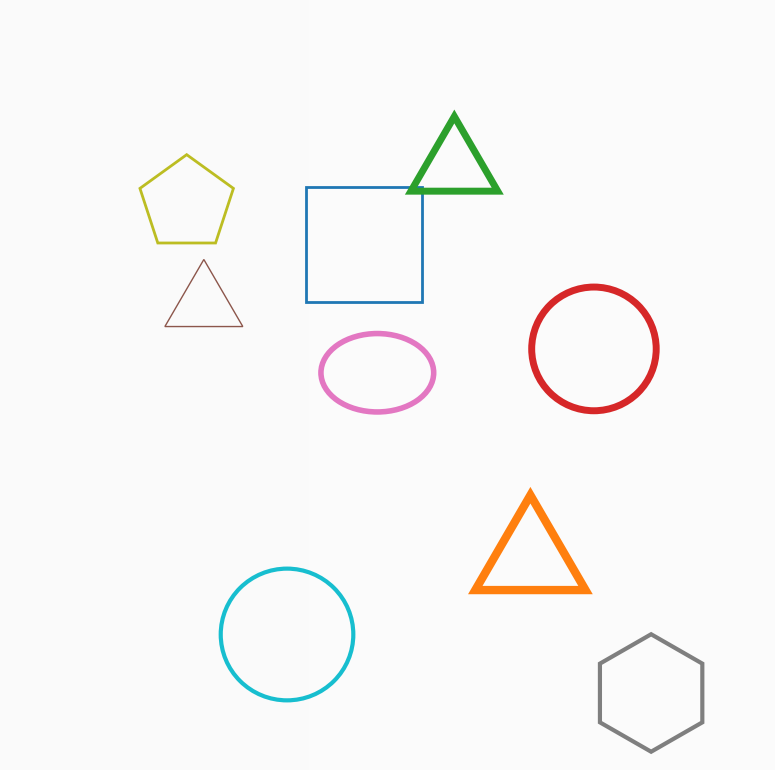[{"shape": "square", "thickness": 1, "radius": 0.37, "center": [0.47, 0.682]}, {"shape": "triangle", "thickness": 3, "radius": 0.41, "center": [0.684, 0.275]}, {"shape": "triangle", "thickness": 2.5, "radius": 0.32, "center": [0.586, 0.784]}, {"shape": "circle", "thickness": 2.5, "radius": 0.4, "center": [0.766, 0.547]}, {"shape": "triangle", "thickness": 0.5, "radius": 0.29, "center": [0.263, 0.605]}, {"shape": "oval", "thickness": 2, "radius": 0.36, "center": [0.487, 0.516]}, {"shape": "hexagon", "thickness": 1.5, "radius": 0.38, "center": [0.84, 0.1]}, {"shape": "pentagon", "thickness": 1, "radius": 0.32, "center": [0.241, 0.736]}, {"shape": "circle", "thickness": 1.5, "radius": 0.43, "center": [0.37, 0.176]}]